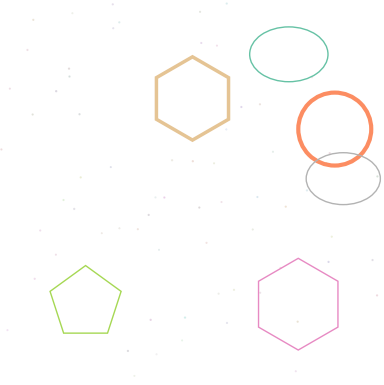[{"shape": "oval", "thickness": 1, "radius": 0.51, "center": [0.75, 0.859]}, {"shape": "circle", "thickness": 3, "radius": 0.47, "center": [0.87, 0.665]}, {"shape": "hexagon", "thickness": 1, "radius": 0.6, "center": [0.775, 0.21]}, {"shape": "pentagon", "thickness": 1, "radius": 0.49, "center": [0.222, 0.213]}, {"shape": "hexagon", "thickness": 2.5, "radius": 0.54, "center": [0.5, 0.744]}, {"shape": "oval", "thickness": 1, "radius": 0.48, "center": [0.892, 0.536]}]